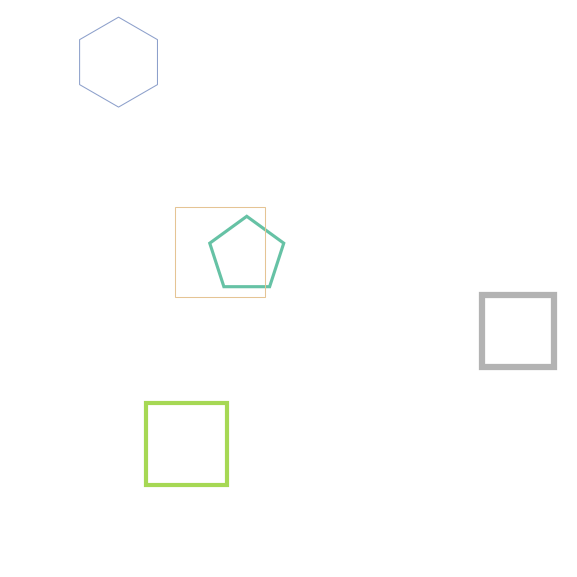[{"shape": "pentagon", "thickness": 1.5, "radius": 0.34, "center": [0.427, 0.557]}, {"shape": "hexagon", "thickness": 0.5, "radius": 0.39, "center": [0.205, 0.892]}, {"shape": "square", "thickness": 2, "radius": 0.35, "center": [0.323, 0.23]}, {"shape": "square", "thickness": 0.5, "radius": 0.39, "center": [0.381, 0.563]}, {"shape": "square", "thickness": 3, "radius": 0.31, "center": [0.897, 0.426]}]